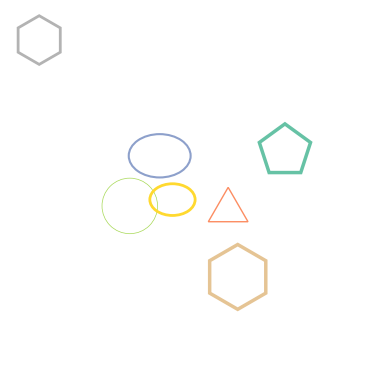[{"shape": "pentagon", "thickness": 2.5, "radius": 0.35, "center": [0.74, 0.608]}, {"shape": "triangle", "thickness": 1, "radius": 0.3, "center": [0.593, 0.454]}, {"shape": "oval", "thickness": 1.5, "radius": 0.4, "center": [0.415, 0.595]}, {"shape": "circle", "thickness": 0.5, "radius": 0.36, "center": [0.337, 0.465]}, {"shape": "oval", "thickness": 2, "radius": 0.29, "center": [0.448, 0.482]}, {"shape": "hexagon", "thickness": 2.5, "radius": 0.42, "center": [0.617, 0.281]}, {"shape": "hexagon", "thickness": 2, "radius": 0.32, "center": [0.102, 0.896]}]